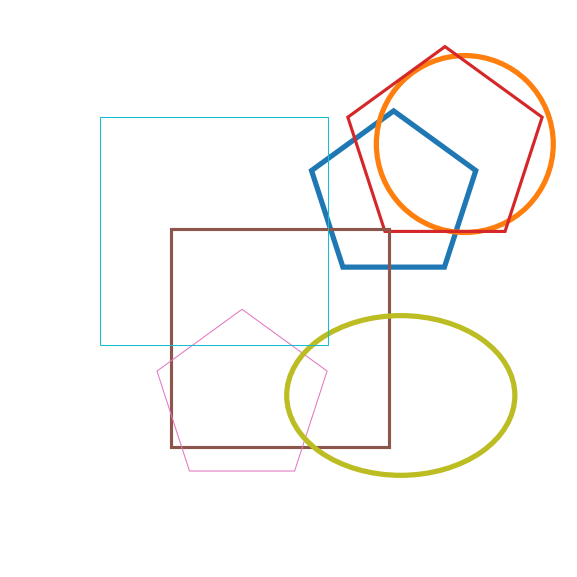[{"shape": "pentagon", "thickness": 2.5, "radius": 0.75, "center": [0.682, 0.658]}, {"shape": "circle", "thickness": 2.5, "radius": 0.77, "center": [0.805, 0.75]}, {"shape": "pentagon", "thickness": 1.5, "radius": 0.88, "center": [0.771, 0.742]}, {"shape": "square", "thickness": 1.5, "radius": 0.94, "center": [0.485, 0.414]}, {"shape": "pentagon", "thickness": 0.5, "radius": 0.77, "center": [0.419, 0.309]}, {"shape": "oval", "thickness": 2.5, "radius": 0.99, "center": [0.694, 0.314]}, {"shape": "square", "thickness": 0.5, "radius": 0.99, "center": [0.37, 0.599]}]